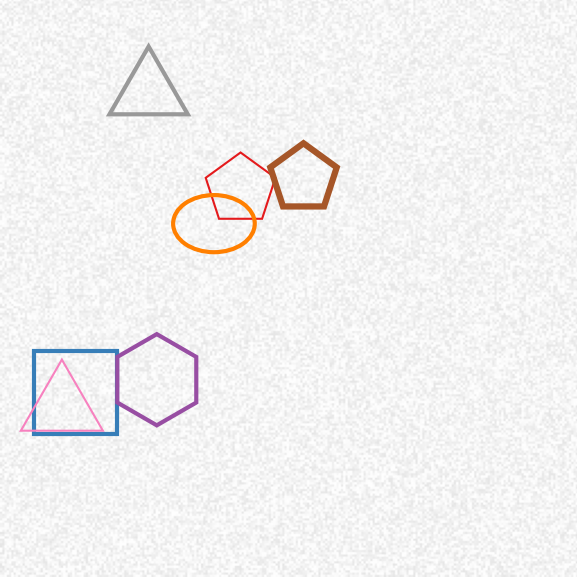[{"shape": "pentagon", "thickness": 1, "radius": 0.32, "center": [0.417, 0.672]}, {"shape": "square", "thickness": 2, "radius": 0.36, "center": [0.131, 0.32]}, {"shape": "hexagon", "thickness": 2, "radius": 0.39, "center": [0.271, 0.342]}, {"shape": "oval", "thickness": 2, "radius": 0.35, "center": [0.37, 0.612]}, {"shape": "pentagon", "thickness": 3, "radius": 0.3, "center": [0.526, 0.691]}, {"shape": "triangle", "thickness": 1, "radius": 0.41, "center": [0.107, 0.294]}, {"shape": "triangle", "thickness": 2, "radius": 0.39, "center": [0.257, 0.84]}]